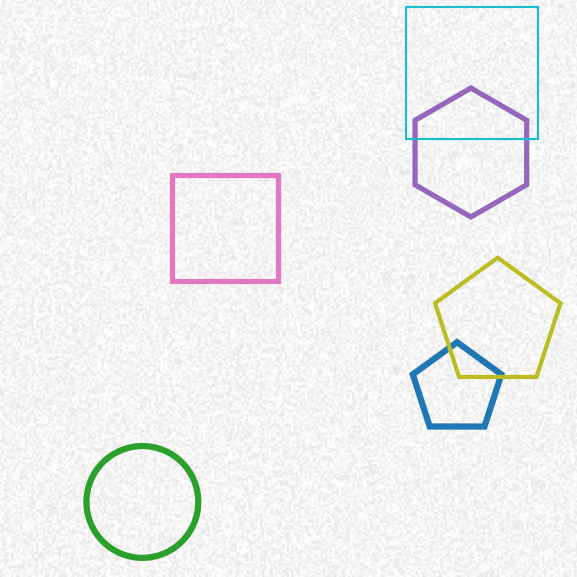[{"shape": "pentagon", "thickness": 3, "radius": 0.4, "center": [0.791, 0.326]}, {"shape": "circle", "thickness": 3, "radius": 0.48, "center": [0.247, 0.13]}, {"shape": "hexagon", "thickness": 2.5, "radius": 0.56, "center": [0.815, 0.735]}, {"shape": "square", "thickness": 2.5, "radius": 0.46, "center": [0.39, 0.604]}, {"shape": "pentagon", "thickness": 2, "radius": 0.57, "center": [0.862, 0.439]}, {"shape": "square", "thickness": 1, "radius": 0.57, "center": [0.817, 0.872]}]